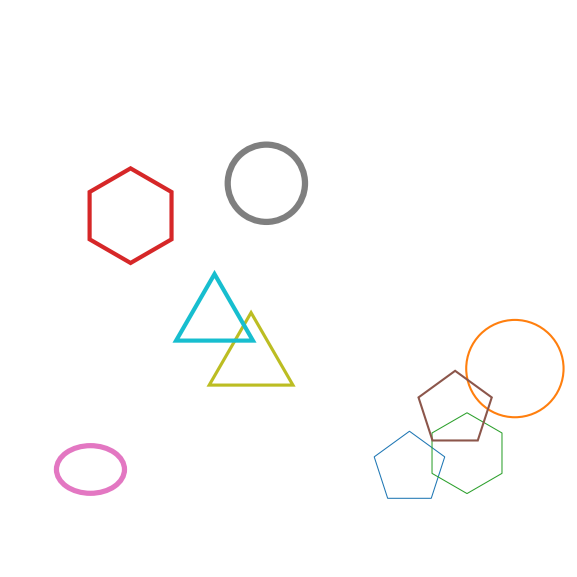[{"shape": "pentagon", "thickness": 0.5, "radius": 0.32, "center": [0.709, 0.188]}, {"shape": "circle", "thickness": 1, "radius": 0.42, "center": [0.892, 0.361]}, {"shape": "hexagon", "thickness": 0.5, "radius": 0.35, "center": [0.809, 0.214]}, {"shape": "hexagon", "thickness": 2, "radius": 0.41, "center": [0.226, 0.626]}, {"shape": "pentagon", "thickness": 1, "radius": 0.33, "center": [0.788, 0.29]}, {"shape": "oval", "thickness": 2.5, "radius": 0.29, "center": [0.157, 0.186]}, {"shape": "circle", "thickness": 3, "radius": 0.33, "center": [0.461, 0.682]}, {"shape": "triangle", "thickness": 1.5, "radius": 0.42, "center": [0.435, 0.374]}, {"shape": "triangle", "thickness": 2, "radius": 0.38, "center": [0.371, 0.448]}]